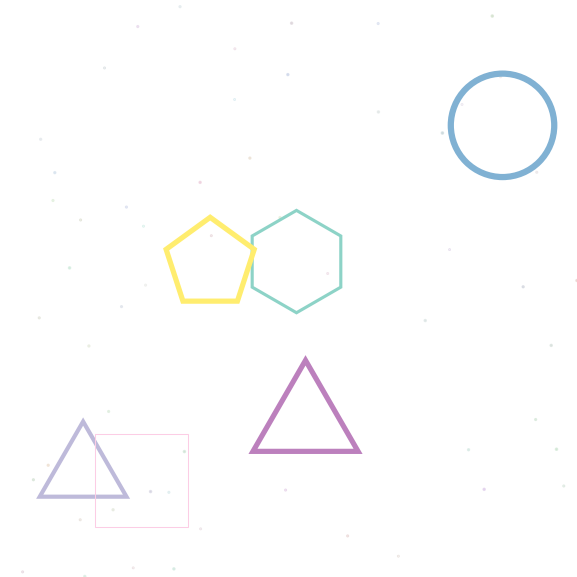[{"shape": "hexagon", "thickness": 1.5, "radius": 0.44, "center": [0.513, 0.546]}, {"shape": "triangle", "thickness": 2, "radius": 0.43, "center": [0.144, 0.182]}, {"shape": "circle", "thickness": 3, "radius": 0.45, "center": [0.87, 0.782]}, {"shape": "square", "thickness": 0.5, "radius": 0.4, "center": [0.244, 0.167]}, {"shape": "triangle", "thickness": 2.5, "radius": 0.53, "center": [0.529, 0.27]}, {"shape": "pentagon", "thickness": 2.5, "radius": 0.4, "center": [0.364, 0.543]}]